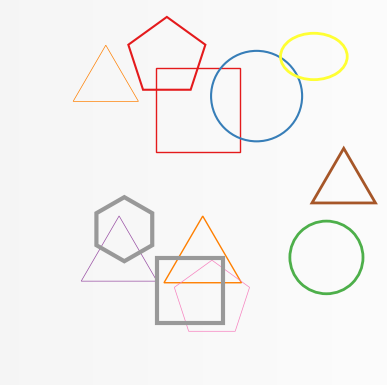[{"shape": "pentagon", "thickness": 1.5, "radius": 0.52, "center": [0.431, 0.851]}, {"shape": "square", "thickness": 1, "radius": 0.54, "center": [0.511, 0.715]}, {"shape": "circle", "thickness": 1.5, "radius": 0.59, "center": [0.662, 0.75]}, {"shape": "circle", "thickness": 2, "radius": 0.47, "center": [0.842, 0.331]}, {"shape": "triangle", "thickness": 0.5, "radius": 0.56, "center": [0.307, 0.326]}, {"shape": "triangle", "thickness": 0.5, "radius": 0.49, "center": [0.273, 0.785]}, {"shape": "triangle", "thickness": 1, "radius": 0.58, "center": [0.523, 0.323]}, {"shape": "oval", "thickness": 2, "radius": 0.43, "center": [0.81, 0.853]}, {"shape": "triangle", "thickness": 2, "radius": 0.47, "center": [0.887, 0.52]}, {"shape": "pentagon", "thickness": 0.5, "radius": 0.51, "center": [0.547, 0.222]}, {"shape": "hexagon", "thickness": 3, "radius": 0.42, "center": [0.321, 0.405]}, {"shape": "square", "thickness": 3, "radius": 0.42, "center": [0.49, 0.246]}]